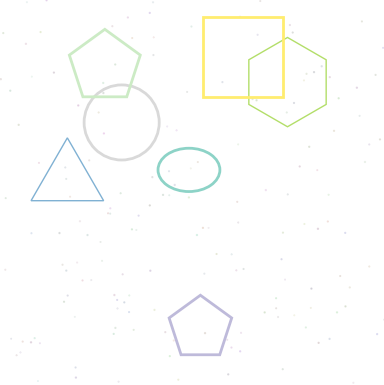[{"shape": "oval", "thickness": 2, "radius": 0.4, "center": [0.491, 0.559]}, {"shape": "pentagon", "thickness": 2, "radius": 0.43, "center": [0.521, 0.148]}, {"shape": "triangle", "thickness": 1, "radius": 0.54, "center": [0.175, 0.533]}, {"shape": "hexagon", "thickness": 1, "radius": 0.58, "center": [0.747, 0.787]}, {"shape": "circle", "thickness": 2, "radius": 0.49, "center": [0.316, 0.682]}, {"shape": "pentagon", "thickness": 2, "radius": 0.48, "center": [0.272, 0.827]}, {"shape": "square", "thickness": 2, "radius": 0.52, "center": [0.631, 0.852]}]